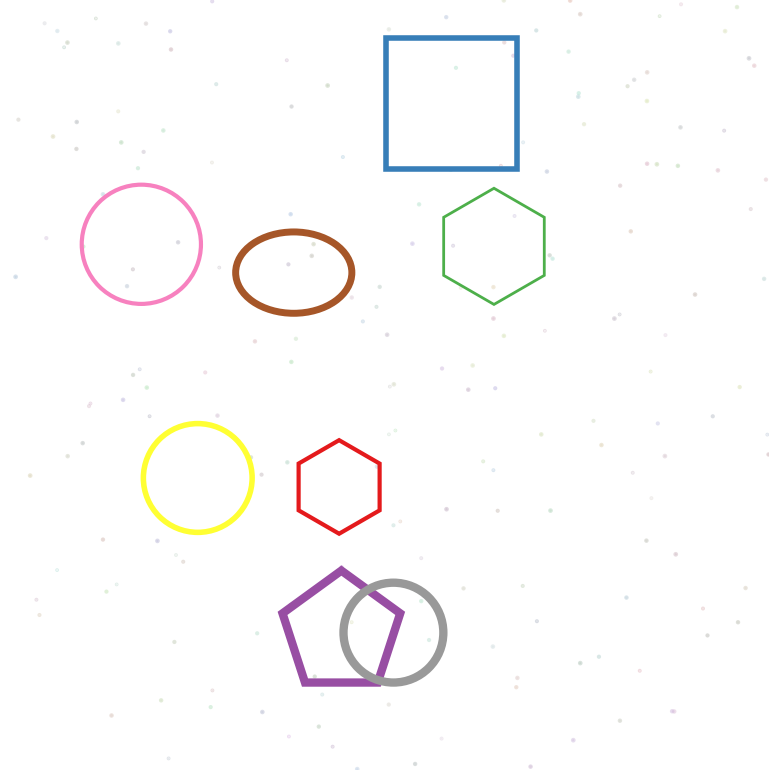[{"shape": "hexagon", "thickness": 1.5, "radius": 0.3, "center": [0.44, 0.368]}, {"shape": "square", "thickness": 2, "radius": 0.43, "center": [0.586, 0.865]}, {"shape": "hexagon", "thickness": 1, "radius": 0.38, "center": [0.642, 0.68]}, {"shape": "pentagon", "thickness": 3, "radius": 0.4, "center": [0.443, 0.179]}, {"shape": "circle", "thickness": 2, "radius": 0.35, "center": [0.257, 0.379]}, {"shape": "oval", "thickness": 2.5, "radius": 0.38, "center": [0.382, 0.646]}, {"shape": "circle", "thickness": 1.5, "radius": 0.39, "center": [0.184, 0.683]}, {"shape": "circle", "thickness": 3, "radius": 0.32, "center": [0.511, 0.178]}]